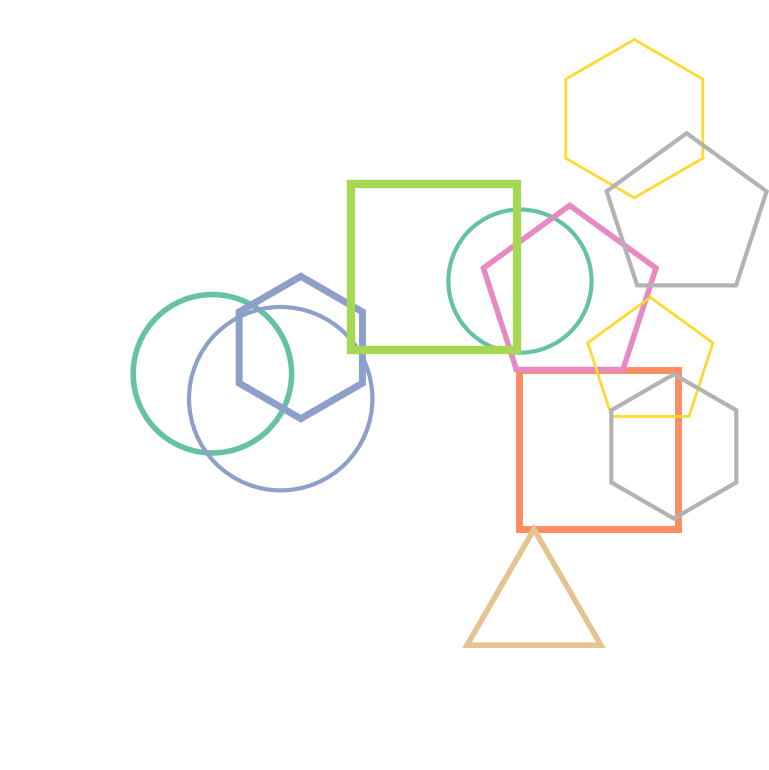[{"shape": "circle", "thickness": 1.5, "radius": 0.46, "center": [0.675, 0.635]}, {"shape": "circle", "thickness": 2, "radius": 0.51, "center": [0.276, 0.515]}, {"shape": "square", "thickness": 2.5, "radius": 0.52, "center": [0.777, 0.416]}, {"shape": "hexagon", "thickness": 2.5, "radius": 0.46, "center": [0.391, 0.549]}, {"shape": "circle", "thickness": 1.5, "radius": 0.6, "center": [0.365, 0.482]}, {"shape": "pentagon", "thickness": 2, "radius": 0.59, "center": [0.74, 0.615]}, {"shape": "square", "thickness": 3, "radius": 0.54, "center": [0.564, 0.653]}, {"shape": "hexagon", "thickness": 1, "radius": 0.51, "center": [0.824, 0.846]}, {"shape": "pentagon", "thickness": 1, "radius": 0.43, "center": [0.845, 0.528]}, {"shape": "triangle", "thickness": 2, "radius": 0.5, "center": [0.693, 0.212]}, {"shape": "hexagon", "thickness": 1.5, "radius": 0.47, "center": [0.875, 0.42]}, {"shape": "pentagon", "thickness": 1.5, "radius": 0.55, "center": [0.892, 0.718]}]